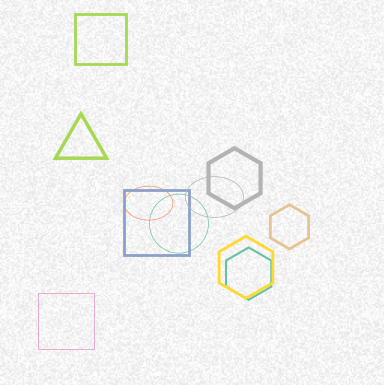[{"shape": "hexagon", "thickness": 1.5, "radius": 0.34, "center": [0.646, 0.289]}, {"shape": "circle", "thickness": 0.5, "radius": 0.38, "center": [0.465, 0.419]}, {"shape": "oval", "thickness": 0.5, "radius": 0.32, "center": [0.386, 0.472]}, {"shape": "square", "thickness": 2, "radius": 0.42, "center": [0.408, 0.422]}, {"shape": "square", "thickness": 0.5, "radius": 0.36, "center": [0.172, 0.166]}, {"shape": "square", "thickness": 2, "radius": 0.33, "center": [0.261, 0.899]}, {"shape": "triangle", "thickness": 2.5, "radius": 0.38, "center": [0.211, 0.628]}, {"shape": "hexagon", "thickness": 2, "radius": 0.4, "center": [0.639, 0.306]}, {"shape": "hexagon", "thickness": 2, "radius": 0.29, "center": [0.752, 0.411]}, {"shape": "oval", "thickness": 0.5, "radius": 0.38, "center": [0.557, 0.488]}, {"shape": "hexagon", "thickness": 3, "radius": 0.39, "center": [0.609, 0.537]}]